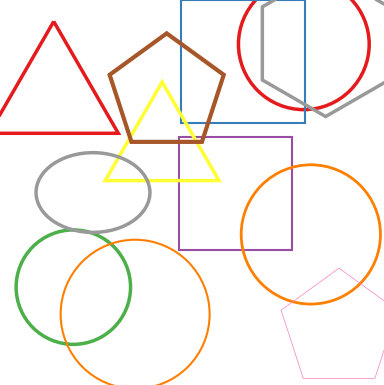[{"shape": "circle", "thickness": 2.5, "radius": 0.85, "center": [0.789, 0.885]}, {"shape": "triangle", "thickness": 2.5, "radius": 0.97, "center": [0.14, 0.751]}, {"shape": "square", "thickness": 1.5, "radius": 0.8, "center": [0.631, 0.84]}, {"shape": "circle", "thickness": 2.5, "radius": 0.74, "center": [0.19, 0.254]}, {"shape": "square", "thickness": 1.5, "radius": 0.74, "center": [0.611, 0.498]}, {"shape": "circle", "thickness": 2, "radius": 0.9, "center": [0.807, 0.391]}, {"shape": "circle", "thickness": 1.5, "radius": 0.97, "center": [0.351, 0.184]}, {"shape": "triangle", "thickness": 2.5, "radius": 0.85, "center": [0.421, 0.616]}, {"shape": "pentagon", "thickness": 3, "radius": 0.78, "center": [0.433, 0.758]}, {"shape": "pentagon", "thickness": 0.5, "radius": 0.79, "center": [0.881, 0.145]}, {"shape": "hexagon", "thickness": 2.5, "radius": 0.95, "center": [0.846, 0.887]}, {"shape": "oval", "thickness": 2.5, "radius": 0.74, "center": [0.242, 0.5]}]